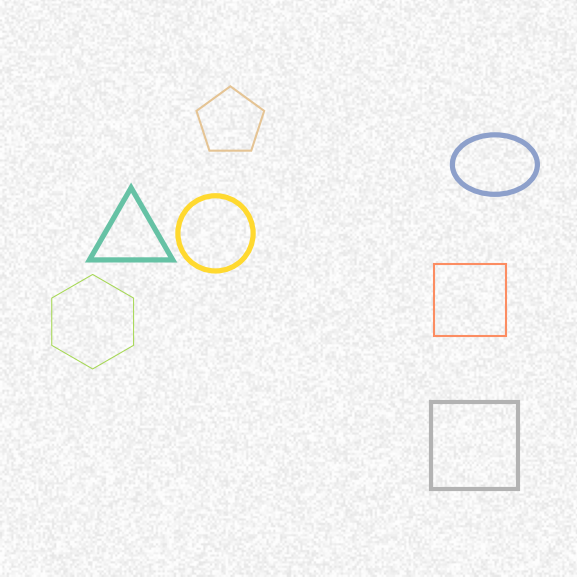[{"shape": "triangle", "thickness": 2.5, "radius": 0.42, "center": [0.227, 0.591]}, {"shape": "square", "thickness": 1, "radius": 0.31, "center": [0.814, 0.479]}, {"shape": "oval", "thickness": 2.5, "radius": 0.37, "center": [0.857, 0.714]}, {"shape": "hexagon", "thickness": 0.5, "radius": 0.41, "center": [0.16, 0.442]}, {"shape": "circle", "thickness": 2.5, "radius": 0.33, "center": [0.373, 0.595]}, {"shape": "pentagon", "thickness": 1, "radius": 0.31, "center": [0.399, 0.788]}, {"shape": "square", "thickness": 2, "radius": 0.38, "center": [0.821, 0.228]}]